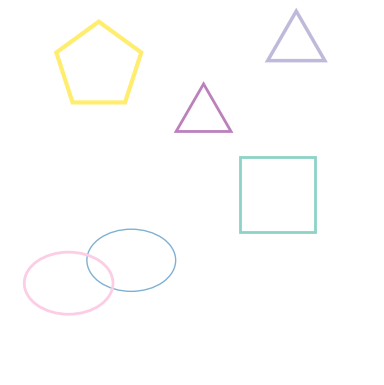[{"shape": "square", "thickness": 2, "radius": 0.49, "center": [0.722, 0.496]}, {"shape": "triangle", "thickness": 2.5, "radius": 0.43, "center": [0.77, 0.885]}, {"shape": "oval", "thickness": 1, "radius": 0.58, "center": [0.341, 0.324]}, {"shape": "oval", "thickness": 2, "radius": 0.58, "center": [0.178, 0.264]}, {"shape": "triangle", "thickness": 2, "radius": 0.41, "center": [0.529, 0.7]}, {"shape": "pentagon", "thickness": 3, "radius": 0.58, "center": [0.257, 0.828]}]